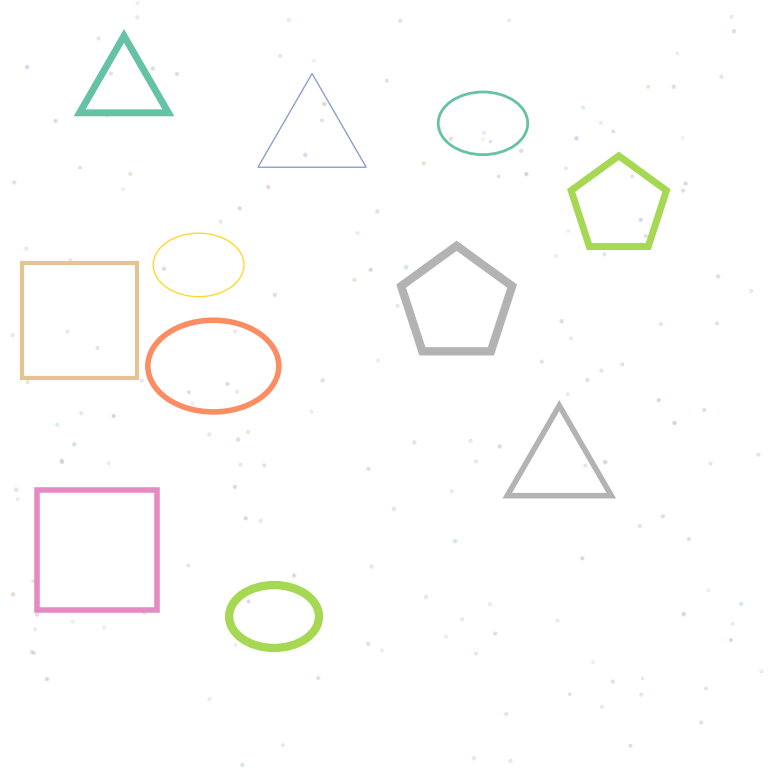[{"shape": "oval", "thickness": 1, "radius": 0.29, "center": [0.627, 0.84]}, {"shape": "triangle", "thickness": 2.5, "radius": 0.33, "center": [0.161, 0.887]}, {"shape": "oval", "thickness": 2, "radius": 0.43, "center": [0.277, 0.525]}, {"shape": "triangle", "thickness": 0.5, "radius": 0.41, "center": [0.405, 0.823]}, {"shape": "square", "thickness": 2, "radius": 0.39, "center": [0.125, 0.286]}, {"shape": "pentagon", "thickness": 2.5, "radius": 0.33, "center": [0.804, 0.733]}, {"shape": "oval", "thickness": 3, "radius": 0.29, "center": [0.356, 0.199]}, {"shape": "oval", "thickness": 0.5, "radius": 0.29, "center": [0.258, 0.656]}, {"shape": "square", "thickness": 1.5, "radius": 0.37, "center": [0.103, 0.583]}, {"shape": "pentagon", "thickness": 3, "radius": 0.38, "center": [0.593, 0.605]}, {"shape": "triangle", "thickness": 2, "radius": 0.39, "center": [0.726, 0.395]}]